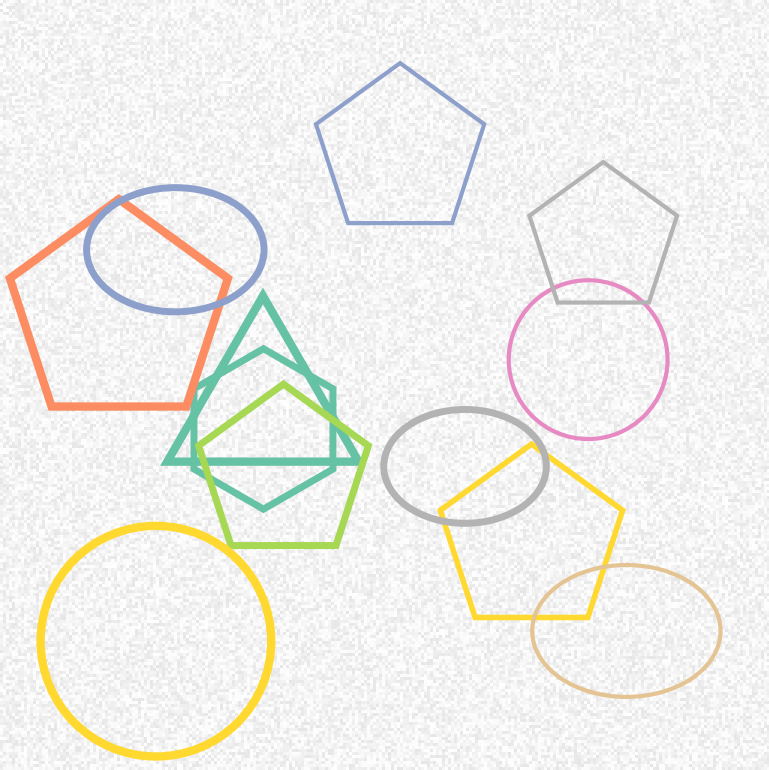[{"shape": "hexagon", "thickness": 2.5, "radius": 0.52, "center": [0.342, 0.443]}, {"shape": "triangle", "thickness": 3, "radius": 0.72, "center": [0.341, 0.472]}, {"shape": "pentagon", "thickness": 3, "radius": 0.74, "center": [0.154, 0.592]}, {"shape": "oval", "thickness": 2.5, "radius": 0.58, "center": [0.228, 0.676]}, {"shape": "pentagon", "thickness": 1.5, "radius": 0.57, "center": [0.52, 0.803]}, {"shape": "circle", "thickness": 1.5, "radius": 0.52, "center": [0.764, 0.533]}, {"shape": "pentagon", "thickness": 2.5, "radius": 0.58, "center": [0.368, 0.385]}, {"shape": "pentagon", "thickness": 2, "radius": 0.62, "center": [0.69, 0.299]}, {"shape": "circle", "thickness": 3, "radius": 0.75, "center": [0.202, 0.167]}, {"shape": "oval", "thickness": 1.5, "radius": 0.61, "center": [0.813, 0.181]}, {"shape": "pentagon", "thickness": 1.5, "radius": 0.5, "center": [0.783, 0.689]}, {"shape": "oval", "thickness": 2.5, "radius": 0.53, "center": [0.604, 0.394]}]